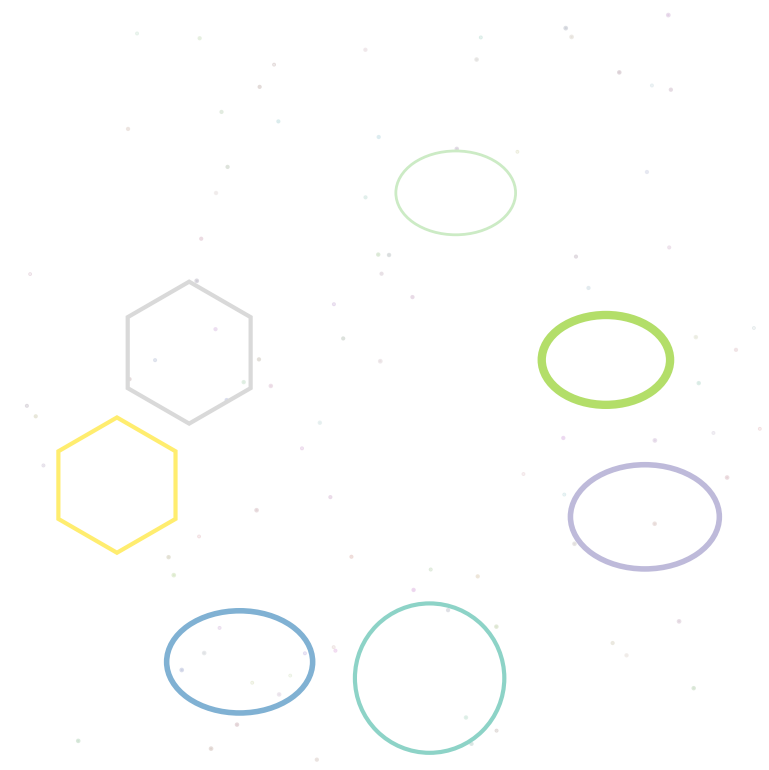[{"shape": "circle", "thickness": 1.5, "radius": 0.49, "center": [0.558, 0.119]}, {"shape": "oval", "thickness": 2, "radius": 0.48, "center": [0.838, 0.329]}, {"shape": "oval", "thickness": 2, "radius": 0.47, "center": [0.311, 0.14]}, {"shape": "oval", "thickness": 3, "radius": 0.42, "center": [0.787, 0.533]}, {"shape": "hexagon", "thickness": 1.5, "radius": 0.46, "center": [0.246, 0.542]}, {"shape": "oval", "thickness": 1, "radius": 0.39, "center": [0.592, 0.75]}, {"shape": "hexagon", "thickness": 1.5, "radius": 0.44, "center": [0.152, 0.37]}]